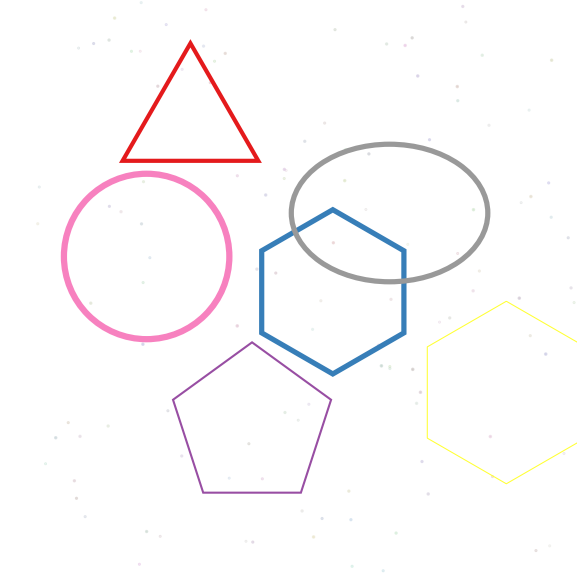[{"shape": "triangle", "thickness": 2, "radius": 0.68, "center": [0.33, 0.788]}, {"shape": "hexagon", "thickness": 2.5, "radius": 0.71, "center": [0.576, 0.494]}, {"shape": "pentagon", "thickness": 1, "radius": 0.72, "center": [0.436, 0.262]}, {"shape": "hexagon", "thickness": 0.5, "radius": 0.79, "center": [0.877, 0.319]}, {"shape": "circle", "thickness": 3, "radius": 0.72, "center": [0.254, 0.555]}, {"shape": "oval", "thickness": 2.5, "radius": 0.85, "center": [0.675, 0.63]}]